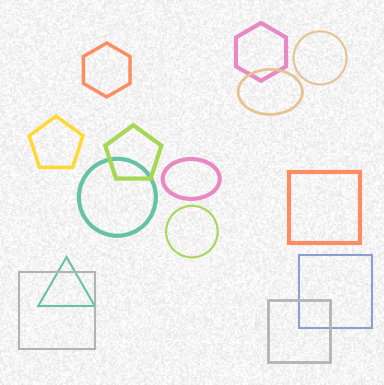[{"shape": "triangle", "thickness": 1.5, "radius": 0.42, "center": [0.173, 0.248]}, {"shape": "circle", "thickness": 3, "radius": 0.5, "center": [0.305, 0.488]}, {"shape": "square", "thickness": 3, "radius": 0.46, "center": [0.843, 0.462]}, {"shape": "hexagon", "thickness": 2.5, "radius": 0.35, "center": [0.277, 0.818]}, {"shape": "square", "thickness": 1.5, "radius": 0.47, "center": [0.871, 0.242]}, {"shape": "hexagon", "thickness": 3, "radius": 0.38, "center": [0.678, 0.865]}, {"shape": "oval", "thickness": 3, "radius": 0.37, "center": [0.497, 0.535]}, {"shape": "pentagon", "thickness": 3, "radius": 0.38, "center": [0.346, 0.598]}, {"shape": "circle", "thickness": 1.5, "radius": 0.34, "center": [0.499, 0.398]}, {"shape": "pentagon", "thickness": 2.5, "radius": 0.37, "center": [0.146, 0.625]}, {"shape": "oval", "thickness": 2, "radius": 0.42, "center": [0.702, 0.761]}, {"shape": "circle", "thickness": 1.5, "radius": 0.34, "center": [0.831, 0.85]}, {"shape": "square", "thickness": 2, "radius": 0.4, "center": [0.777, 0.14]}, {"shape": "square", "thickness": 1.5, "radius": 0.5, "center": [0.148, 0.193]}]